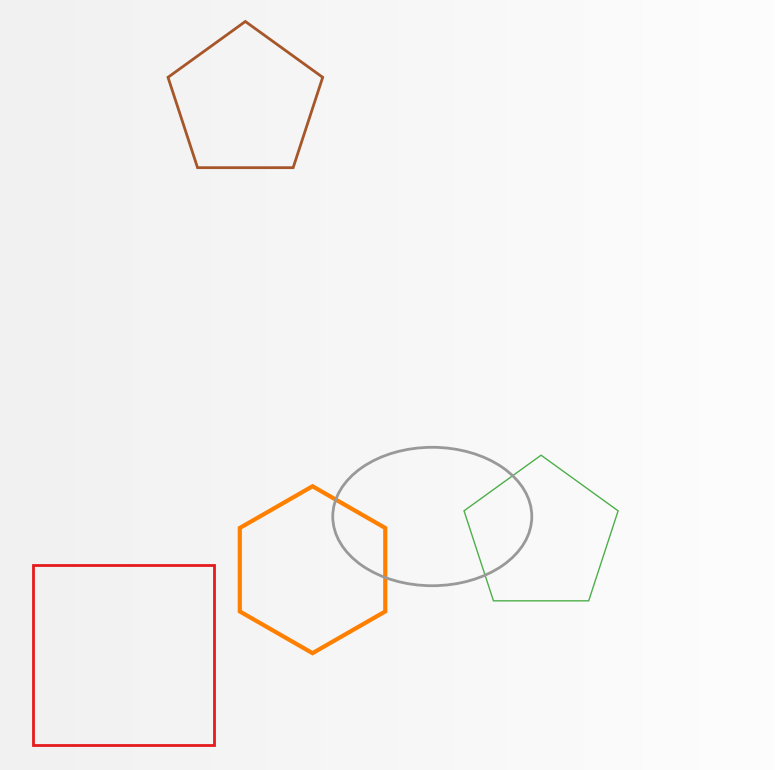[{"shape": "square", "thickness": 1, "radius": 0.58, "center": [0.159, 0.149]}, {"shape": "pentagon", "thickness": 0.5, "radius": 0.52, "center": [0.698, 0.304]}, {"shape": "hexagon", "thickness": 1.5, "radius": 0.54, "center": [0.403, 0.26]}, {"shape": "pentagon", "thickness": 1, "radius": 0.52, "center": [0.317, 0.867]}, {"shape": "oval", "thickness": 1, "radius": 0.64, "center": [0.558, 0.329]}]